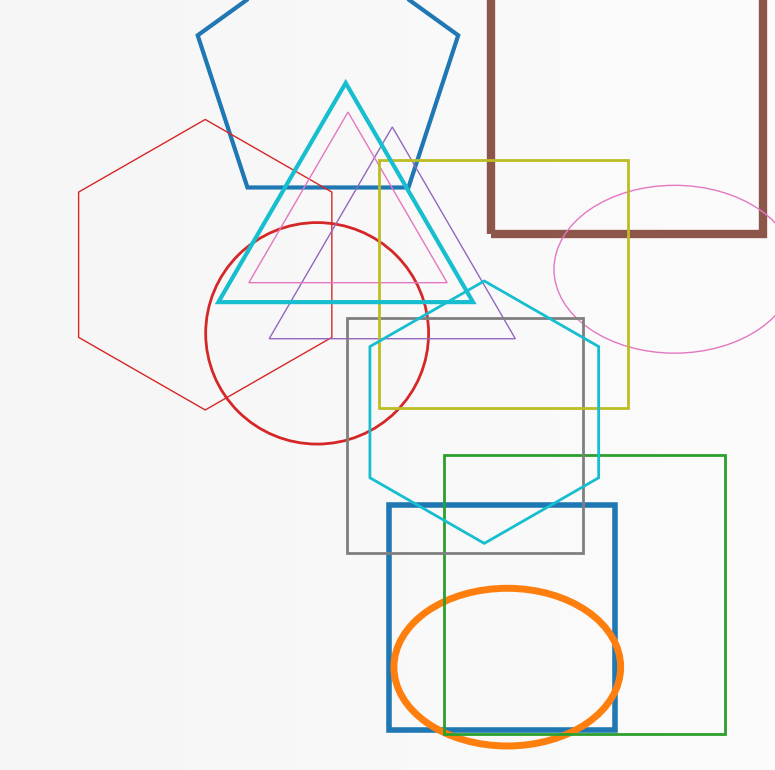[{"shape": "pentagon", "thickness": 1.5, "radius": 0.88, "center": [0.423, 0.899]}, {"shape": "square", "thickness": 2, "radius": 0.73, "center": [0.648, 0.198]}, {"shape": "oval", "thickness": 2.5, "radius": 0.73, "center": [0.655, 0.134]}, {"shape": "square", "thickness": 1, "radius": 0.91, "center": [0.754, 0.227]}, {"shape": "hexagon", "thickness": 0.5, "radius": 0.94, "center": [0.265, 0.656]}, {"shape": "circle", "thickness": 1, "radius": 0.72, "center": [0.409, 0.567]}, {"shape": "triangle", "thickness": 0.5, "radius": 0.92, "center": [0.506, 0.652]}, {"shape": "square", "thickness": 3, "radius": 0.88, "center": [0.809, 0.872]}, {"shape": "triangle", "thickness": 0.5, "radius": 0.74, "center": [0.449, 0.707]}, {"shape": "oval", "thickness": 0.5, "radius": 0.78, "center": [0.87, 0.65]}, {"shape": "square", "thickness": 1, "radius": 0.76, "center": [0.6, 0.434]}, {"shape": "square", "thickness": 1, "radius": 0.8, "center": [0.65, 0.631]}, {"shape": "hexagon", "thickness": 1, "radius": 0.85, "center": [0.625, 0.465]}, {"shape": "triangle", "thickness": 1.5, "radius": 0.95, "center": [0.446, 0.702]}]